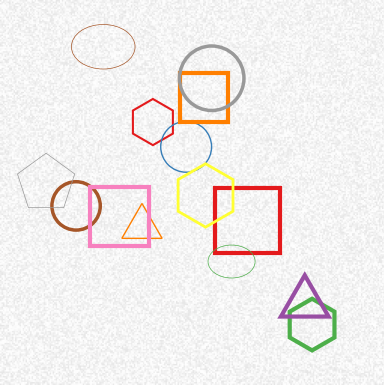[{"shape": "square", "thickness": 3, "radius": 0.42, "center": [0.643, 0.427]}, {"shape": "hexagon", "thickness": 1.5, "radius": 0.3, "center": [0.397, 0.683]}, {"shape": "circle", "thickness": 1, "radius": 0.33, "center": [0.484, 0.619]}, {"shape": "oval", "thickness": 0.5, "radius": 0.31, "center": [0.601, 0.321]}, {"shape": "hexagon", "thickness": 3, "radius": 0.34, "center": [0.811, 0.157]}, {"shape": "triangle", "thickness": 3, "radius": 0.36, "center": [0.792, 0.213]}, {"shape": "triangle", "thickness": 1, "radius": 0.3, "center": [0.369, 0.411]}, {"shape": "square", "thickness": 3, "radius": 0.32, "center": [0.529, 0.746]}, {"shape": "hexagon", "thickness": 2, "radius": 0.41, "center": [0.534, 0.492]}, {"shape": "oval", "thickness": 0.5, "radius": 0.41, "center": [0.268, 0.879]}, {"shape": "circle", "thickness": 2.5, "radius": 0.31, "center": [0.198, 0.465]}, {"shape": "square", "thickness": 3, "radius": 0.38, "center": [0.311, 0.438]}, {"shape": "pentagon", "thickness": 0.5, "radius": 0.39, "center": [0.12, 0.524]}, {"shape": "circle", "thickness": 2.5, "radius": 0.42, "center": [0.55, 0.797]}]